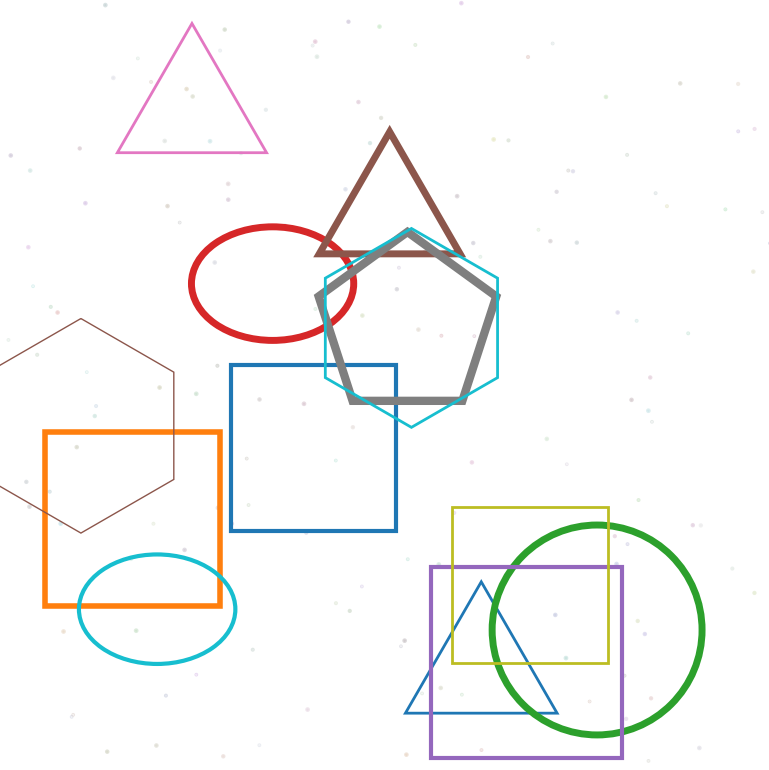[{"shape": "triangle", "thickness": 1, "radius": 0.57, "center": [0.625, 0.131]}, {"shape": "square", "thickness": 1.5, "radius": 0.54, "center": [0.407, 0.418]}, {"shape": "square", "thickness": 2, "radius": 0.57, "center": [0.172, 0.326]}, {"shape": "circle", "thickness": 2.5, "radius": 0.68, "center": [0.775, 0.182]}, {"shape": "oval", "thickness": 2.5, "radius": 0.53, "center": [0.354, 0.632]}, {"shape": "square", "thickness": 1.5, "radius": 0.62, "center": [0.684, 0.14]}, {"shape": "triangle", "thickness": 2.5, "radius": 0.53, "center": [0.506, 0.723]}, {"shape": "hexagon", "thickness": 0.5, "radius": 0.7, "center": [0.105, 0.447]}, {"shape": "triangle", "thickness": 1, "radius": 0.56, "center": [0.249, 0.858]}, {"shape": "pentagon", "thickness": 3, "radius": 0.61, "center": [0.529, 0.578]}, {"shape": "square", "thickness": 1, "radius": 0.51, "center": [0.688, 0.241]}, {"shape": "oval", "thickness": 1.5, "radius": 0.51, "center": [0.204, 0.209]}, {"shape": "hexagon", "thickness": 1, "radius": 0.65, "center": [0.534, 0.574]}]